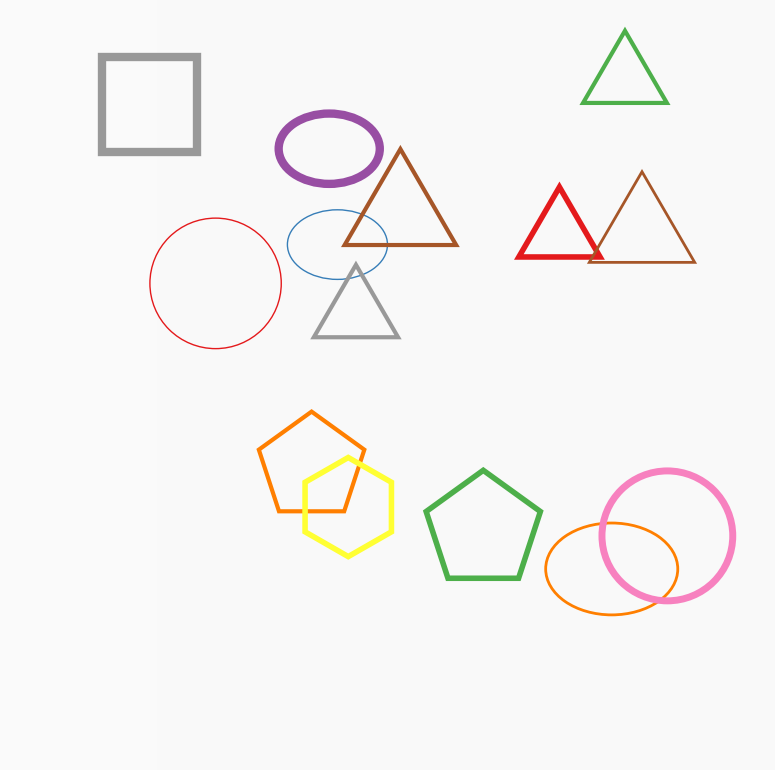[{"shape": "triangle", "thickness": 2, "radius": 0.3, "center": [0.722, 0.697]}, {"shape": "circle", "thickness": 0.5, "radius": 0.42, "center": [0.278, 0.632]}, {"shape": "oval", "thickness": 0.5, "radius": 0.32, "center": [0.435, 0.682]}, {"shape": "pentagon", "thickness": 2, "radius": 0.39, "center": [0.624, 0.312]}, {"shape": "triangle", "thickness": 1.5, "radius": 0.31, "center": [0.806, 0.898]}, {"shape": "oval", "thickness": 3, "radius": 0.33, "center": [0.425, 0.807]}, {"shape": "pentagon", "thickness": 1.5, "radius": 0.36, "center": [0.402, 0.394]}, {"shape": "oval", "thickness": 1, "radius": 0.43, "center": [0.789, 0.261]}, {"shape": "hexagon", "thickness": 2, "radius": 0.32, "center": [0.449, 0.341]}, {"shape": "triangle", "thickness": 1.5, "radius": 0.42, "center": [0.517, 0.723]}, {"shape": "triangle", "thickness": 1, "radius": 0.39, "center": [0.828, 0.699]}, {"shape": "circle", "thickness": 2.5, "radius": 0.42, "center": [0.861, 0.304]}, {"shape": "triangle", "thickness": 1.5, "radius": 0.31, "center": [0.459, 0.593]}, {"shape": "square", "thickness": 3, "radius": 0.31, "center": [0.193, 0.864]}]